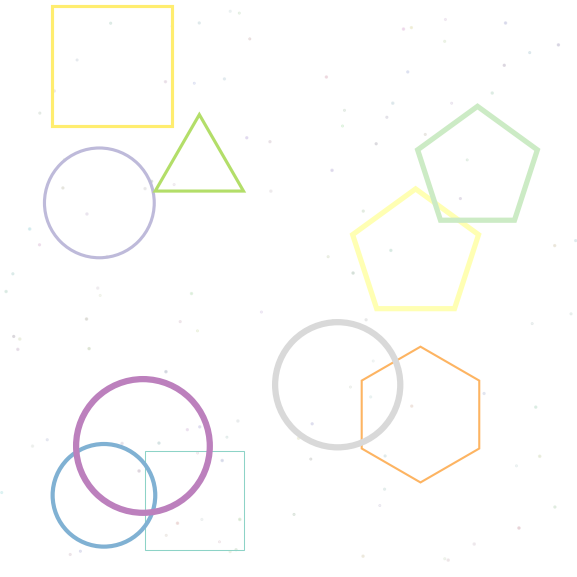[{"shape": "square", "thickness": 0.5, "radius": 0.43, "center": [0.337, 0.132]}, {"shape": "pentagon", "thickness": 2.5, "radius": 0.57, "center": [0.72, 0.557]}, {"shape": "circle", "thickness": 1.5, "radius": 0.48, "center": [0.172, 0.648]}, {"shape": "circle", "thickness": 2, "radius": 0.44, "center": [0.18, 0.141]}, {"shape": "hexagon", "thickness": 1, "radius": 0.59, "center": [0.728, 0.281]}, {"shape": "triangle", "thickness": 1.5, "radius": 0.44, "center": [0.345, 0.712]}, {"shape": "circle", "thickness": 3, "radius": 0.54, "center": [0.585, 0.333]}, {"shape": "circle", "thickness": 3, "radius": 0.58, "center": [0.248, 0.227]}, {"shape": "pentagon", "thickness": 2.5, "radius": 0.55, "center": [0.827, 0.706]}, {"shape": "square", "thickness": 1.5, "radius": 0.52, "center": [0.194, 0.886]}]